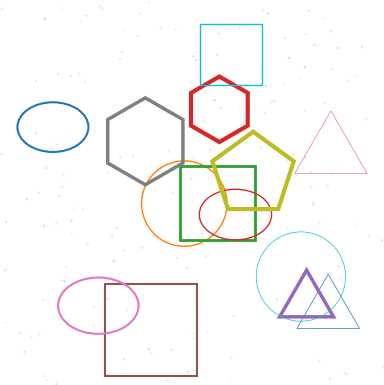[{"shape": "triangle", "thickness": 0.5, "radius": 0.47, "center": [0.853, 0.194]}, {"shape": "oval", "thickness": 1.5, "radius": 0.46, "center": [0.137, 0.67]}, {"shape": "circle", "thickness": 1, "radius": 0.55, "center": [0.479, 0.471]}, {"shape": "square", "thickness": 2, "radius": 0.48, "center": [0.565, 0.473]}, {"shape": "oval", "thickness": 1, "radius": 0.47, "center": [0.612, 0.443]}, {"shape": "hexagon", "thickness": 3, "radius": 0.43, "center": [0.57, 0.716]}, {"shape": "triangle", "thickness": 2.5, "radius": 0.4, "center": [0.796, 0.217]}, {"shape": "square", "thickness": 1.5, "radius": 0.6, "center": [0.392, 0.142]}, {"shape": "oval", "thickness": 1.5, "radius": 0.52, "center": [0.255, 0.206]}, {"shape": "triangle", "thickness": 0.5, "radius": 0.54, "center": [0.859, 0.603]}, {"shape": "hexagon", "thickness": 2.5, "radius": 0.56, "center": [0.377, 0.633]}, {"shape": "pentagon", "thickness": 3, "radius": 0.56, "center": [0.657, 0.547]}, {"shape": "circle", "thickness": 0.5, "radius": 0.58, "center": [0.782, 0.282]}, {"shape": "square", "thickness": 1, "radius": 0.4, "center": [0.6, 0.859]}]